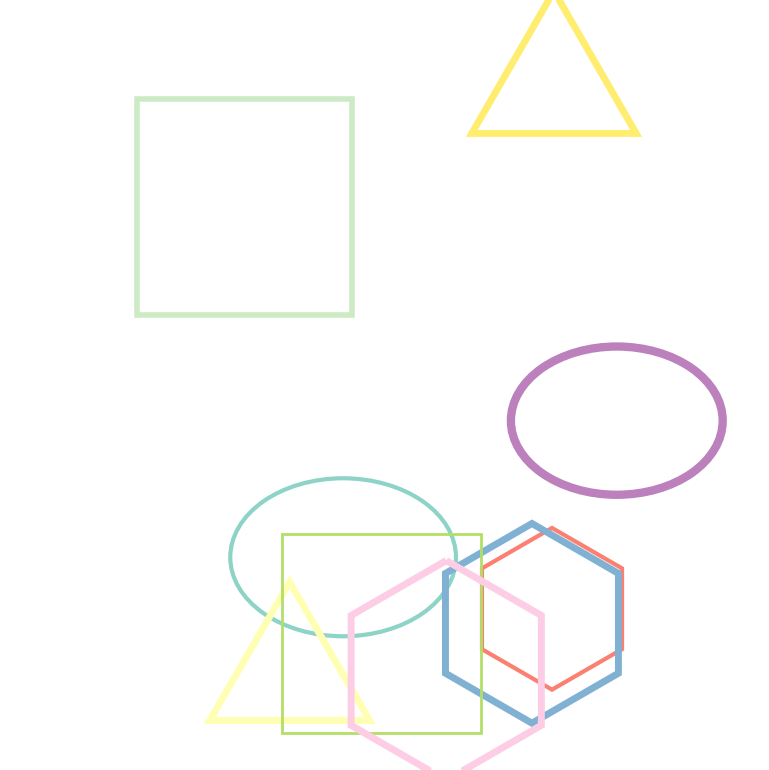[{"shape": "oval", "thickness": 1.5, "radius": 0.73, "center": [0.446, 0.276]}, {"shape": "triangle", "thickness": 2.5, "radius": 0.6, "center": [0.376, 0.124]}, {"shape": "hexagon", "thickness": 1.5, "radius": 0.53, "center": [0.717, 0.209]}, {"shape": "hexagon", "thickness": 2.5, "radius": 0.65, "center": [0.691, 0.19]}, {"shape": "square", "thickness": 1, "radius": 0.65, "center": [0.495, 0.177]}, {"shape": "hexagon", "thickness": 2.5, "radius": 0.71, "center": [0.58, 0.129]}, {"shape": "oval", "thickness": 3, "radius": 0.69, "center": [0.801, 0.454]}, {"shape": "square", "thickness": 2, "radius": 0.7, "center": [0.317, 0.731]}, {"shape": "triangle", "thickness": 2.5, "radius": 0.62, "center": [0.719, 0.888]}]